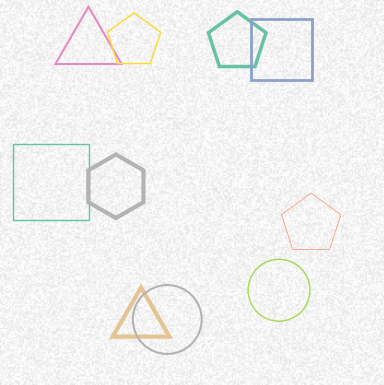[{"shape": "pentagon", "thickness": 2.5, "radius": 0.39, "center": [0.616, 0.891]}, {"shape": "square", "thickness": 1, "radius": 0.49, "center": [0.132, 0.527]}, {"shape": "pentagon", "thickness": 0.5, "radius": 0.41, "center": [0.808, 0.417]}, {"shape": "square", "thickness": 2, "radius": 0.4, "center": [0.731, 0.872]}, {"shape": "triangle", "thickness": 1.5, "radius": 0.5, "center": [0.23, 0.883]}, {"shape": "circle", "thickness": 1, "radius": 0.4, "center": [0.725, 0.246]}, {"shape": "pentagon", "thickness": 1, "radius": 0.36, "center": [0.348, 0.894]}, {"shape": "triangle", "thickness": 3, "radius": 0.43, "center": [0.366, 0.168]}, {"shape": "hexagon", "thickness": 3, "radius": 0.41, "center": [0.301, 0.516]}, {"shape": "circle", "thickness": 1.5, "radius": 0.45, "center": [0.435, 0.17]}]